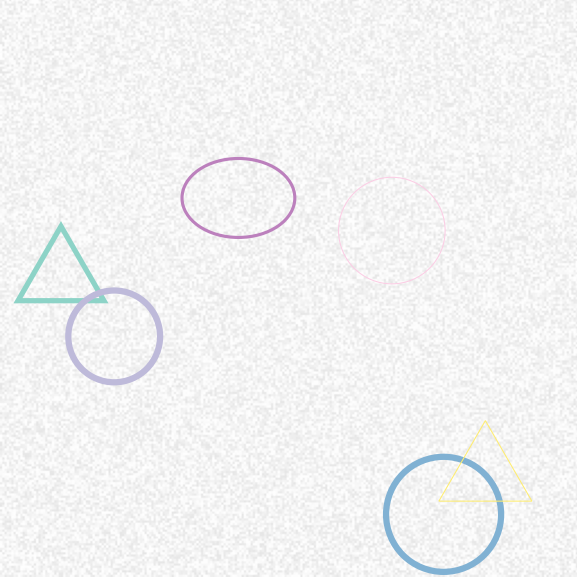[{"shape": "triangle", "thickness": 2.5, "radius": 0.43, "center": [0.106, 0.521]}, {"shape": "circle", "thickness": 3, "radius": 0.4, "center": [0.198, 0.417]}, {"shape": "circle", "thickness": 3, "radius": 0.5, "center": [0.768, 0.108]}, {"shape": "circle", "thickness": 0.5, "radius": 0.46, "center": [0.679, 0.6]}, {"shape": "oval", "thickness": 1.5, "radius": 0.49, "center": [0.413, 0.656]}, {"shape": "triangle", "thickness": 0.5, "radius": 0.46, "center": [0.84, 0.178]}]